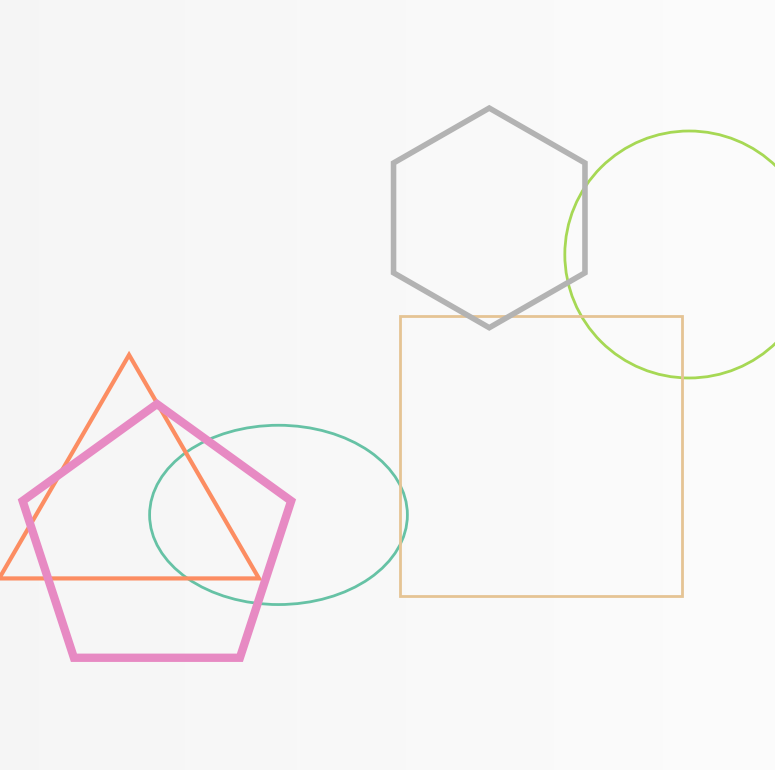[{"shape": "oval", "thickness": 1, "radius": 0.83, "center": [0.359, 0.331]}, {"shape": "triangle", "thickness": 1.5, "radius": 0.97, "center": [0.167, 0.346]}, {"shape": "pentagon", "thickness": 3, "radius": 0.91, "center": [0.202, 0.293]}, {"shape": "circle", "thickness": 1, "radius": 0.8, "center": [0.889, 0.669]}, {"shape": "square", "thickness": 1, "radius": 0.91, "center": [0.698, 0.408]}, {"shape": "hexagon", "thickness": 2, "radius": 0.71, "center": [0.631, 0.717]}]